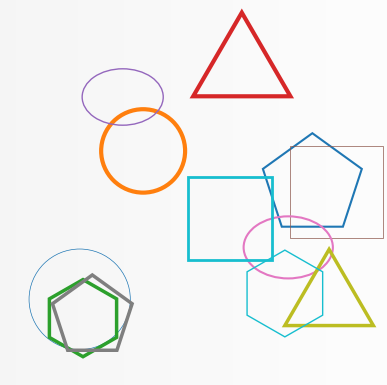[{"shape": "circle", "thickness": 0.5, "radius": 0.65, "center": [0.206, 0.223]}, {"shape": "pentagon", "thickness": 1.5, "radius": 0.67, "center": [0.806, 0.52]}, {"shape": "circle", "thickness": 3, "radius": 0.54, "center": [0.369, 0.608]}, {"shape": "hexagon", "thickness": 2.5, "radius": 0.5, "center": [0.214, 0.174]}, {"shape": "triangle", "thickness": 3, "radius": 0.72, "center": [0.624, 0.822]}, {"shape": "oval", "thickness": 1, "radius": 0.52, "center": [0.317, 0.748]}, {"shape": "square", "thickness": 0.5, "radius": 0.6, "center": [0.868, 0.5]}, {"shape": "oval", "thickness": 1.5, "radius": 0.58, "center": [0.744, 0.357]}, {"shape": "pentagon", "thickness": 2.5, "radius": 0.54, "center": [0.238, 0.178]}, {"shape": "triangle", "thickness": 2.5, "radius": 0.66, "center": [0.849, 0.22]}, {"shape": "square", "thickness": 2, "radius": 0.54, "center": [0.594, 0.433]}, {"shape": "hexagon", "thickness": 1, "radius": 0.56, "center": [0.735, 0.238]}]